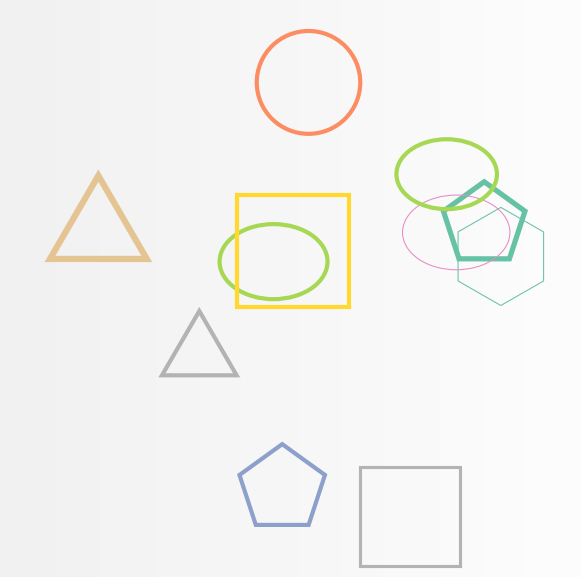[{"shape": "hexagon", "thickness": 0.5, "radius": 0.42, "center": [0.862, 0.555]}, {"shape": "pentagon", "thickness": 2.5, "radius": 0.37, "center": [0.833, 0.611]}, {"shape": "circle", "thickness": 2, "radius": 0.45, "center": [0.531, 0.856]}, {"shape": "pentagon", "thickness": 2, "radius": 0.39, "center": [0.486, 0.153]}, {"shape": "oval", "thickness": 0.5, "radius": 0.46, "center": [0.785, 0.597]}, {"shape": "oval", "thickness": 2, "radius": 0.43, "center": [0.768, 0.697]}, {"shape": "oval", "thickness": 2, "radius": 0.46, "center": [0.471, 0.546]}, {"shape": "square", "thickness": 2, "radius": 0.48, "center": [0.504, 0.565]}, {"shape": "triangle", "thickness": 3, "radius": 0.48, "center": [0.169, 0.599]}, {"shape": "square", "thickness": 1.5, "radius": 0.43, "center": [0.705, 0.104]}, {"shape": "triangle", "thickness": 2, "radius": 0.37, "center": [0.343, 0.386]}]